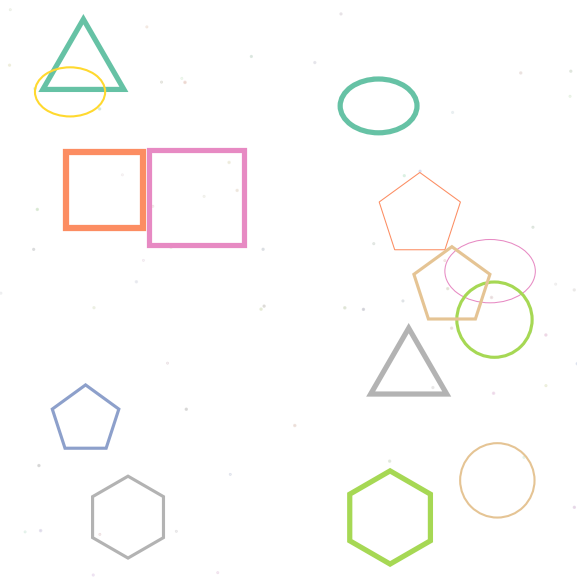[{"shape": "triangle", "thickness": 2.5, "radius": 0.41, "center": [0.144, 0.885]}, {"shape": "oval", "thickness": 2.5, "radius": 0.33, "center": [0.656, 0.816]}, {"shape": "square", "thickness": 3, "radius": 0.33, "center": [0.181, 0.67]}, {"shape": "pentagon", "thickness": 0.5, "radius": 0.37, "center": [0.727, 0.626]}, {"shape": "pentagon", "thickness": 1.5, "radius": 0.3, "center": [0.148, 0.272]}, {"shape": "oval", "thickness": 0.5, "radius": 0.39, "center": [0.849, 0.53]}, {"shape": "square", "thickness": 2.5, "radius": 0.41, "center": [0.341, 0.656]}, {"shape": "hexagon", "thickness": 2.5, "radius": 0.4, "center": [0.675, 0.103]}, {"shape": "circle", "thickness": 1.5, "radius": 0.33, "center": [0.856, 0.446]}, {"shape": "oval", "thickness": 1, "radius": 0.3, "center": [0.121, 0.84]}, {"shape": "pentagon", "thickness": 1.5, "radius": 0.35, "center": [0.783, 0.503]}, {"shape": "circle", "thickness": 1, "radius": 0.32, "center": [0.861, 0.167]}, {"shape": "hexagon", "thickness": 1.5, "radius": 0.35, "center": [0.222, 0.104]}, {"shape": "triangle", "thickness": 2.5, "radius": 0.38, "center": [0.708, 0.355]}]